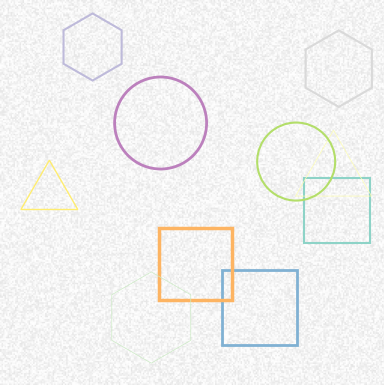[{"shape": "square", "thickness": 1.5, "radius": 0.43, "center": [0.875, 0.453]}, {"shape": "triangle", "thickness": 0.5, "radius": 0.57, "center": [0.866, 0.548]}, {"shape": "hexagon", "thickness": 1.5, "radius": 0.44, "center": [0.24, 0.878]}, {"shape": "square", "thickness": 2, "radius": 0.49, "center": [0.673, 0.202]}, {"shape": "square", "thickness": 2.5, "radius": 0.47, "center": [0.507, 0.314]}, {"shape": "circle", "thickness": 1.5, "radius": 0.51, "center": [0.769, 0.58]}, {"shape": "hexagon", "thickness": 1.5, "radius": 0.5, "center": [0.88, 0.822]}, {"shape": "circle", "thickness": 2, "radius": 0.6, "center": [0.417, 0.681]}, {"shape": "hexagon", "thickness": 0.5, "radius": 0.59, "center": [0.393, 0.175]}, {"shape": "triangle", "thickness": 1, "radius": 0.43, "center": [0.128, 0.499]}]